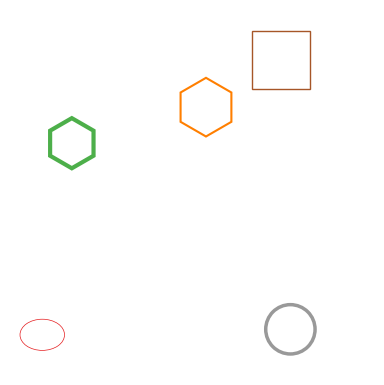[{"shape": "oval", "thickness": 0.5, "radius": 0.29, "center": [0.11, 0.13]}, {"shape": "hexagon", "thickness": 3, "radius": 0.33, "center": [0.187, 0.628]}, {"shape": "hexagon", "thickness": 1.5, "radius": 0.38, "center": [0.535, 0.722]}, {"shape": "square", "thickness": 1, "radius": 0.38, "center": [0.73, 0.844]}, {"shape": "circle", "thickness": 2.5, "radius": 0.32, "center": [0.754, 0.145]}]